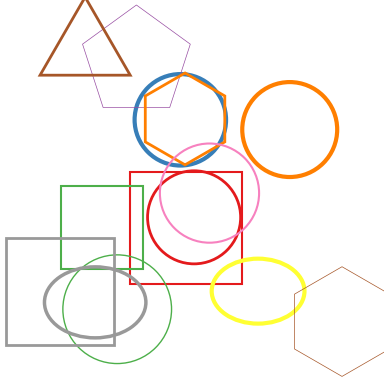[{"shape": "circle", "thickness": 2, "radius": 0.6, "center": [0.504, 0.436]}, {"shape": "square", "thickness": 1.5, "radius": 0.73, "center": [0.484, 0.408]}, {"shape": "circle", "thickness": 3, "radius": 0.59, "center": [0.468, 0.689]}, {"shape": "circle", "thickness": 1, "radius": 0.71, "center": [0.304, 0.197]}, {"shape": "square", "thickness": 1.5, "radius": 0.54, "center": [0.264, 0.41]}, {"shape": "pentagon", "thickness": 0.5, "radius": 0.74, "center": [0.354, 0.84]}, {"shape": "circle", "thickness": 3, "radius": 0.62, "center": [0.753, 0.664]}, {"shape": "hexagon", "thickness": 2, "radius": 0.6, "center": [0.481, 0.691]}, {"shape": "oval", "thickness": 3, "radius": 0.6, "center": [0.67, 0.244]}, {"shape": "triangle", "thickness": 2, "radius": 0.68, "center": [0.221, 0.872]}, {"shape": "hexagon", "thickness": 0.5, "radius": 0.71, "center": [0.888, 0.165]}, {"shape": "circle", "thickness": 1.5, "radius": 0.64, "center": [0.544, 0.498]}, {"shape": "square", "thickness": 2, "radius": 0.7, "center": [0.155, 0.243]}, {"shape": "oval", "thickness": 2.5, "radius": 0.66, "center": [0.247, 0.215]}]